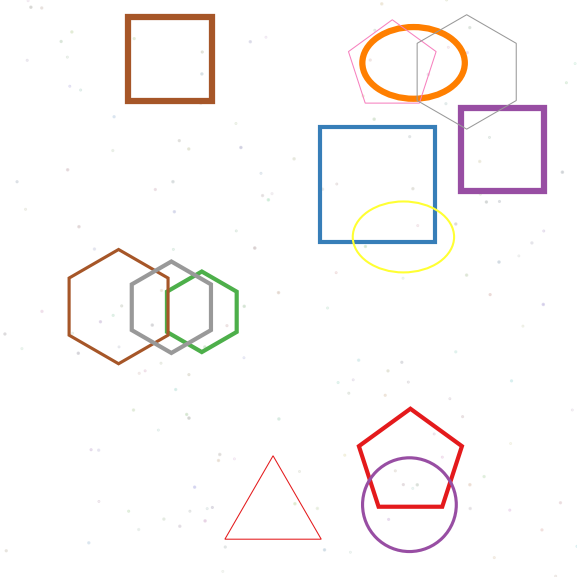[{"shape": "triangle", "thickness": 0.5, "radius": 0.48, "center": [0.473, 0.114]}, {"shape": "pentagon", "thickness": 2, "radius": 0.47, "center": [0.711, 0.198]}, {"shape": "square", "thickness": 2, "radius": 0.5, "center": [0.654, 0.68]}, {"shape": "hexagon", "thickness": 2, "radius": 0.35, "center": [0.349, 0.459]}, {"shape": "square", "thickness": 3, "radius": 0.36, "center": [0.87, 0.74]}, {"shape": "circle", "thickness": 1.5, "radius": 0.41, "center": [0.709, 0.125]}, {"shape": "oval", "thickness": 3, "radius": 0.44, "center": [0.716, 0.89]}, {"shape": "oval", "thickness": 1, "radius": 0.44, "center": [0.699, 0.589]}, {"shape": "hexagon", "thickness": 1.5, "radius": 0.49, "center": [0.205, 0.468]}, {"shape": "square", "thickness": 3, "radius": 0.36, "center": [0.295, 0.897]}, {"shape": "pentagon", "thickness": 0.5, "radius": 0.4, "center": [0.679, 0.885]}, {"shape": "hexagon", "thickness": 2, "radius": 0.4, "center": [0.297, 0.467]}, {"shape": "hexagon", "thickness": 0.5, "radius": 0.5, "center": [0.808, 0.875]}]